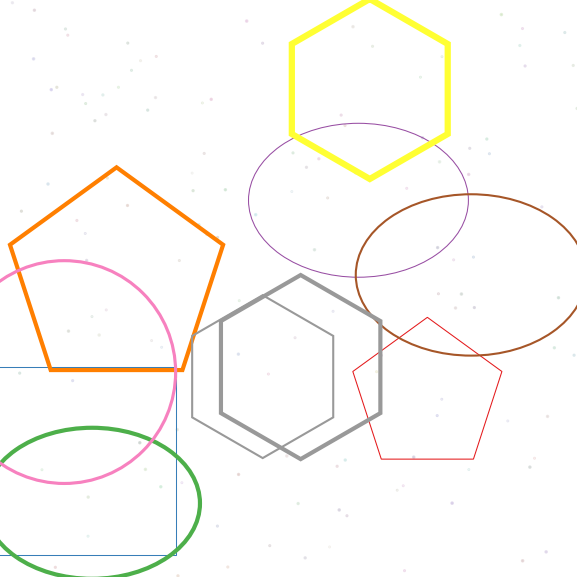[{"shape": "pentagon", "thickness": 0.5, "radius": 0.68, "center": [0.74, 0.314]}, {"shape": "square", "thickness": 0.5, "radius": 0.82, "center": [0.142, 0.201]}, {"shape": "oval", "thickness": 2, "radius": 0.93, "center": [0.159, 0.128]}, {"shape": "oval", "thickness": 0.5, "radius": 0.95, "center": [0.621, 0.652]}, {"shape": "pentagon", "thickness": 2, "radius": 0.97, "center": [0.202, 0.515]}, {"shape": "hexagon", "thickness": 3, "radius": 0.78, "center": [0.64, 0.845]}, {"shape": "oval", "thickness": 1, "radius": 1.0, "center": [0.816, 0.523]}, {"shape": "circle", "thickness": 1.5, "radius": 0.96, "center": [0.111, 0.355]}, {"shape": "hexagon", "thickness": 1, "radius": 0.71, "center": [0.455, 0.347]}, {"shape": "hexagon", "thickness": 2, "radius": 0.8, "center": [0.521, 0.363]}]